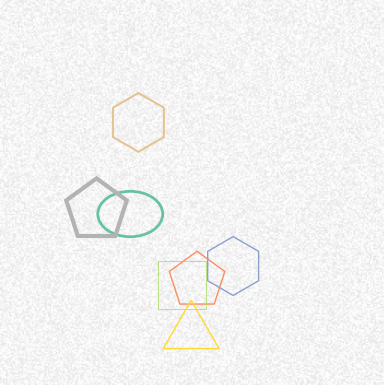[{"shape": "oval", "thickness": 2, "radius": 0.42, "center": [0.338, 0.444]}, {"shape": "pentagon", "thickness": 1, "radius": 0.38, "center": [0.512, 0.272]}, {"shape": "hexagon", "thickness": 1, "radius": 0.38, "center": [0.606, 0.309]}, {"shape": "square", "thickness": 0.5, "radius": 0.31, "center": [0.474, 0.261]}, {"shape": "triangle", "thickness": 1, "radius": 0.42, "center": [0.497, 0.136]}, {"shape": "hexagon", "thickness": 1.5, "radius": 0.38, "center": [0.36, 0.682]}, {"shape": "pentagon", "thickness": 3, "radius": 0.41, "center": [0.251, 0.454]}]